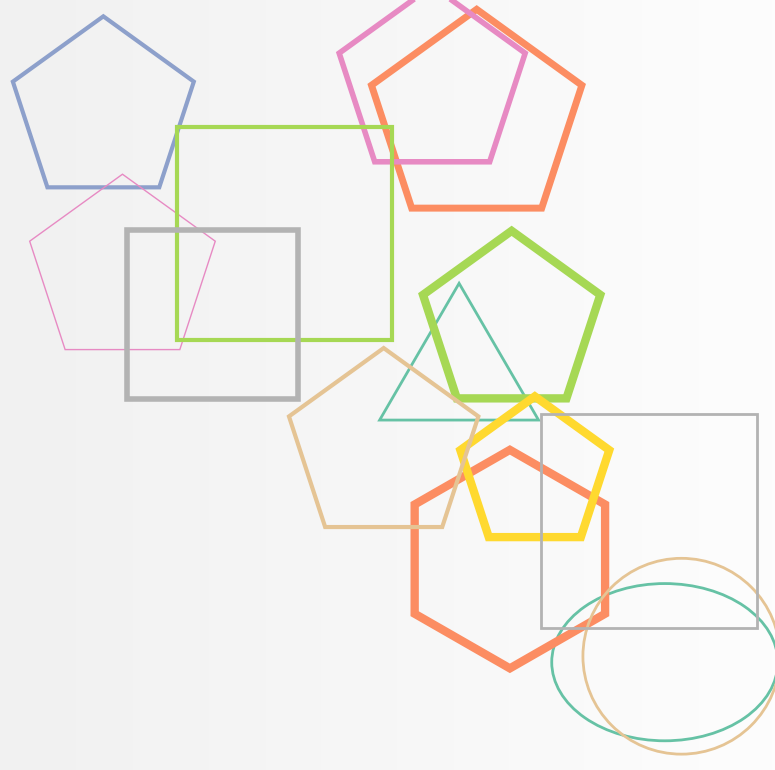[{"shape": "oval", "thickness": 1, "radius": 0.73, "center": [0.858, 0.14]}, {"shape": "triangle", "thickness": 1, "radius": 0.59, "center": [0.592, 0.514]}, {"shape": "hexagon", "thickness": 3, "radius": 0.71, "center": [0.658, 0.274]}, {"shape": "pentagon", "thickness": 2.5, "radius": 0.71, "center": [0.615, 0.845]}, {"shape": "pentagon", "thickness": 1.5, "radius": 0.61, "center": [0.133, 0.856]}, {"shape": "pentagon", "thickness": 2, "radius": 0.63, "center": [0.558, 0.892]}, {"shape": "pentagon", "thickness": 0.5, "radius": 0.63, "center": [0.158, 0.648]}, {"shape": "square", "thickness": 1.5, "radius": 0.69, "center": [0.367, 0.697]}, {"shape": "pentagon", "thickness": 3, "radius": 0.6, "center": [0.66, 0.58]}, {"shape": "pentagon", "thickness": 3, "radius": 0.51, "center": [0.69, 0.384]}, {"shape": "pentagon", "thickness": 1.5, "radius": 0.64, "center": [0.495, 0.419]}, {"shape": "circle", "thickness": 1, "radius": 0.64, "center": [0.879, 0.148]}, {"shape": "square", "thickness": 1, "radius": 0.69, "center": [0.838, 0.323]}, {"shape": "square", "thickness": 2, "radius": 0.55, "center": [0.274, 0.592]}]